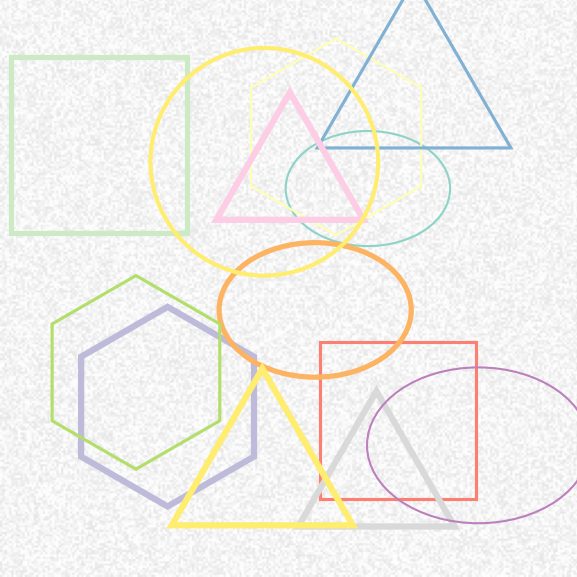[{"shape": "oval", "thickness": 1, "radius": 0.71, "center": [0.637, 0.673]}, {"shape": "hexagon", "thickness": 1, "radius": 0.85, "center": [0.582, 0.762]}, {"shape": "hexagon", "thickness": 3, "radius": 0.86, "center": [0.29, 0.295]}, {"shape": "square", "thickness": 1.5, "radius": 0.68, "center": [0.689, 0.271]}, {"shape": "triangle", "thickness": 1.5, "radius": 0.97, "center": [0.717, 0.84]}, {"shape": "oval", "thickness": 2.5, "radius": 0.83, "center": [0.546, 0.462]}, {"shape": "hexagon", "thickness": 1.5, "radius": 0.84, "center": [0.235, 0.354]}, {"shape": "triangle", "thickness": 3, "radius": 0.74, "center": [0.502, 0.692]}, {"shape": "triangle", "thickness": 3, "radius": 0.78, "center": [0.652, 0.166]}, {"shape": "oval", "thickness": 1, "radius": 0.96, "center": [0.828, 0.228]}, {"shape": "square", "thickness": 2.5, "radius": 0.76, "center": [0.171, 0.748]}, {"shape": "circle", "thickness": 2, "radius": 0.99, "center": [0.458, 0.719]}, {"shape": "triangle", "thickness": 3, "radius": 0.9, "center": [0.454, 0.18]}]